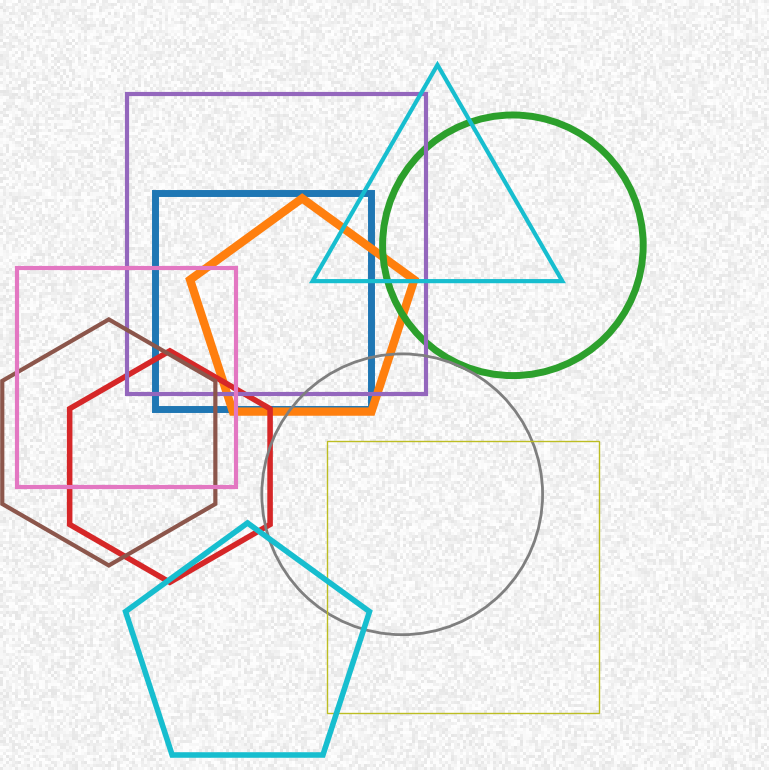[{"shape": "square", "thickness": 2.5, "radius": 0.7, "center": [0.342, 0.61]}, {"shape": "pentagon", "thickness": 3, "radius": 0.77, "center": [0.392, 0.589]}, {"shape": "circle", "thickness": 2.5, "radius": 0.85, "center": [0.666, 0.681]}, {"shape": "hexagon", "thickness": 2, "radius": 0.75, "center": [0.221, 0.394]}, {"shape": "square", "thickness": 1.5, "radius": 0.97, "center": [0.359, 0.683]}, {"shape": "hexagon", "thickness": 1.5, "radius": 0.8, "center": [0.141, 0.425]}, {"shape": "square", "thickness": 1.5, "radius": 0.71, "center": [0.164, 0.51]}, {"shape": "circle", "thickness": 1, "radius": 0.91, "center": [0.522, 0.358]}, {"shape": "square", "thickness": 0.5, "radius": 0.88, "center": [0.601, 0.251]}, {"shape": "pentagon", "thickness": 2, "radius": 0.83, "center": [0.321, 0.154]}, {"shape": "triangle", "thickness": 1.5, "radius": 0.94, "center": [0.568, 0.729]}]